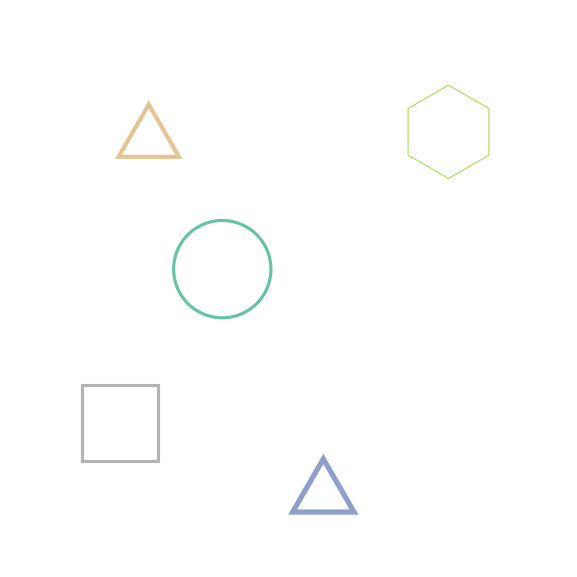[{"shape": "circle", "thickness": 1.5, "radius": 0.42, "center": [0.385, 0.533]}, {"shape": "triangle", "thickness": 2.5, "radius": 0.31, "center": [0.56, 0.143]}, {"shape": "hexagon", "thickness": 0.5, "radius": 0.4, "center": [0.777, 0.771]}, {"shape": "triangle", "thickness": 2, "radius": 0.3, "center": [0.258, 0.758]}, {"shape": "square", "thickness": 1.5, "radius": 0.33, "center": [0.208, 0.267]}]